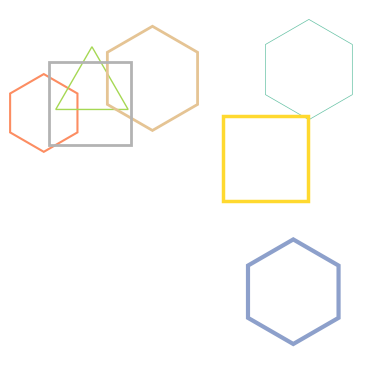[{"shape": "hexagon", "thickness": 0.5, "radius": 0.65, "center": [0.802, 0.819]}, {"shape": "hexagon", "thickness": 1.5, "radius": 0.5, "center": [0.114, 0.707]}, {"shape": "hexagon", "thickness": 3, "radius": 0.68, "center": [0.762, 0.242]}, {"shape": "triangle", "thickness": 1, "radius": 0.54, "center": [0.239, 0.77]}, {"shape": "square", "thickness": 2.5, "radius": 0.55, "center": [0.69, 0.588]}, {"shape": "hexagon", "thickness": 2, "radius": 0.68, "center": [0.396, 0.796]}, {"shape": "square", "thickness": 2, "radius": 0.54, "center": [0.234, 0.732]}]